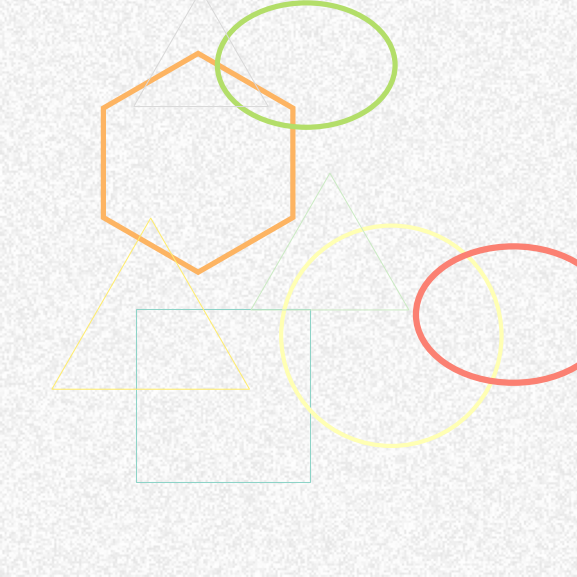[{"shape": "square", "thickness": 0.5, "radius": 0.75, "center": [0.387, 0.314]}, {"shape": "circle", "thickness": 2, "radius": 0.95, "center": [0.678, 0.418]}, {"shape": "oval", "thickness": 3, "radius": 0.84, "center": [0.889, 0.454]}, {"shape": "hexagon", "thickness": 2.5, "radius": 0.95, "center": [0.343, 0.717]}, {"shape": "oval", "thickness": 2.5, "radius": 0.77, "center": [0.53, 0.886]}, {"shape": "triangle", "thickness": 0.5, "radius": 0.67, "center": [0.348, 0.882]}, {"shape": "triangle", "thickness": 0.5, "radius": 0.79, "center": [0.571, 0.541]}, {"shape": "triangle", "thickness": 0.5, "radius": 0.99, "center": [0.261, 0.424]}]